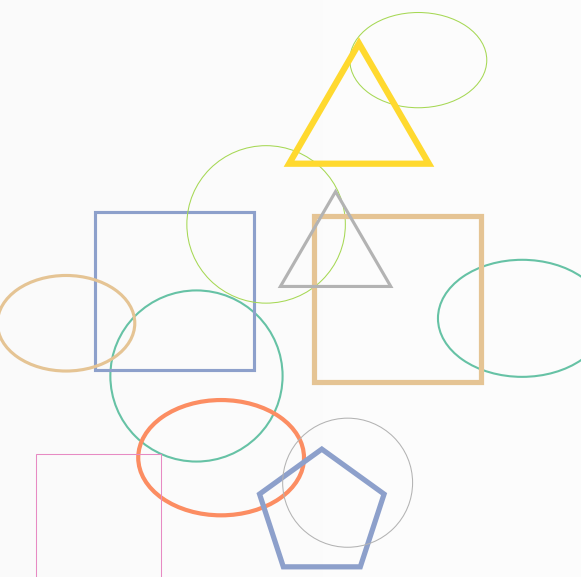[{"shape": "circle", "thickness": 1, "radius": 0.74, "center": [0.338, 0.348]}, {"shape": "oval", "thickness": 1, "radius": 0.72, "center": [0.898, 0.448]}, {"shape": "oval", "thickness": 2, "radius": 0.71, "center": [0.38, 0.207]}, {"shape": "pentagon", "thickness": 2.5, "radius": 0.56, "center": [0.554, 0.109]}, {"shape": "square", "thickness": 1.5, "radius": 0.68, "center": [0.3, 0.495]}, {"shape": "square", "thickness": 0.5, "radius": 0.54, "center": [0.17, 0.105]}, {"shape": "oval", "thickness": 0.5, "radius": 0.59, "center": [0.72, 0.895]}, {"shape": "circle", "thickness": 0.5, "radius": 0.68, "center": [0.458, 0.611]}, {"shape": "triangle", "thickness": 3, "radius": 0.69, "center": [0.618, 0.785]}, {"shape": "square", "thickness": 2.5, "radius": 0.72, "center": [0.684, 0.481]}, {"shape": "oval", "thickness": 1.5, "radius": 0.59, "center": [0.114, 0.439]}, {"shape": "circle", "thickness": 0.5, "radius": 0.56, "center": [0.598, 0.163]}, {"shape": "triangle", "thickness": 1.5, "radius": 0.55, "center": [0.577, 0.558]}]